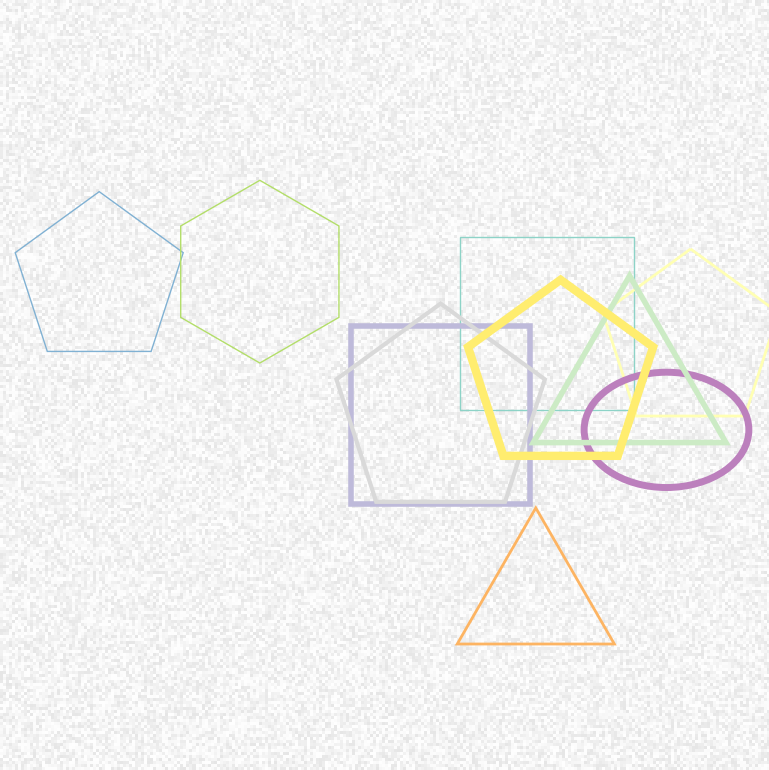[{"shape": "square", "thickness": 0.5, "radius": 0.56, "center": [0.71, 0.58]}, {"shape": "pentagon", "thickness": 1, "radius": 0.6, "center": [0.897, 0.557]}, {"shape": "square", "thickness": 2, "radius": 0.58, "center": [0.572, 0.461]}, {"shape": "pentagon", "thickness": 0.5, "radius": 0.57, "center": [0.129, 0.636]}, {"shape": "triangle", "thickness": 1, "radius": 0.59, "center": [0.696, 0.223]}, {"shape": "hexagon", "thickness": 0.5, "radius": 0.59, "center": [0.337, 0.647]}, {"shape": "pentagon", "thickness": 1.5, "radius": 0.71, "center": [0.572, 0.463]}, {"shape": "oval", "thickness": 2.5, "radius": 0.53, "center": [0.866, 0.442]}, {"shape": "triangle", "thickness": 2, "radius": 0.72, "center": [0.818, 0.497]}, {"shape": "pentagon", "thickness": 3, "radius": 0.63, "center": [0.728, 0.51]}]